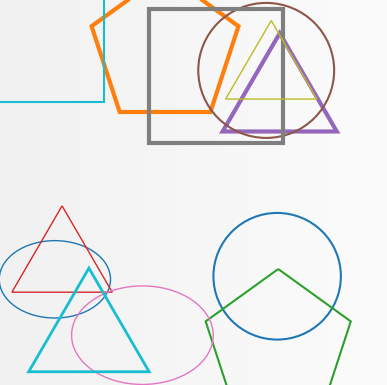[{"shape": "circle", "thickness": 1.5, "radius": 0.82, "center": [0.715, 0.282]}, {"shape": "oval", "thickness": 1, "radius": 0.72, "center": [0.142, 0.274]}, {"shape": "pentagon", "thickness": 3, "radius": 1.0, "center": [0.426, 0.87]}, {"shape": "pentagon", "thickness": 1.5, "radius": 0.98, "center": [0.718, 0.104]}, {"shape": "triangle", "thickness": 1, "radius": 0.75, "center": [0.16, 0.316]}, {"shape": "triangle", "thickness": 3, "radius": 0.85, "center": [0.722, 0.744]}, {"shape": "circle", "thickness": 1.5, "radius": 0.88, "center": [0.687, 0.817]}, {"shape": "oval", "thickness": 1, "radius": 0.91, "center": [0.368, 0.129]}, {"shape": "square", "thickness": 3, "radius": 0.87, "center": [0.558, 0.802]}, {"shape": "triangle", "thickness": 1, "radius": 0.68, "center": [0.7, 0.811]}, {"shape": "square", "thickness": 1.5, "radius": 0.82, "center": [0.105, 0.899]}, {"shape": "triangle", "thickness": 2, "radius": 0.9, "center": [0.229, 0.124]}]